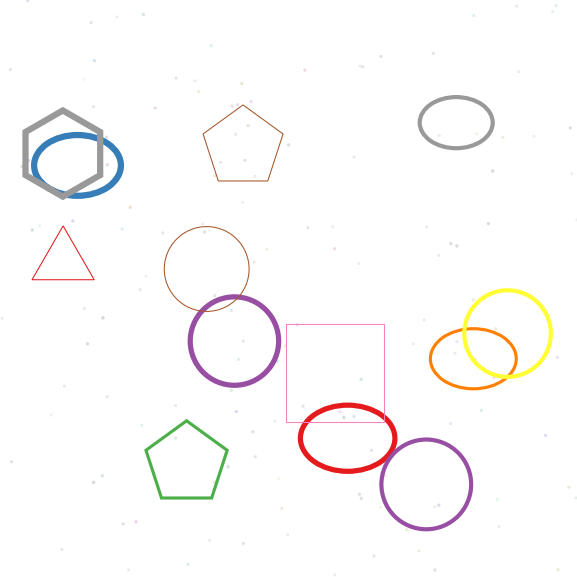[{"shape": "oval", "thickness": 2.5, "radius": 0.41, "center": [0.602, 0.24]}, {"shape": "triangle", "thickness": 0.5, "radius": 0.31, "center": [0.109, 0.546]}, {"shape": "oval", "thickness": 3, "radius": 0.38, "center": [0.134, 0.713]}, {"shape": "pentagon", "thickness": 1.5, "radius": 0.37, "center": [0.323, 0.197]}, {"shape": "circle", "thickness": 2.5, "radius": 0.38, "center": [0.406, 0.409]}, {"shape": "circle", "thickness": 2, "radius": 0.39, "center": [0.738, 0.16]}, {"shape": "oval", "thickness": 1.5, "radius": 0.37, "center": [0.82, 0.378]}, {"shape": "circle", "thickness": 2, "radius": 0.37, "center": [0.879, 0.422]}, {"shape": "circle", "thickness": 0.5, "radius": 0.37, "center": [0.358, 0.533]}, {"shape": "pentagon", "thickness": 0.5, "radius": 0.36, "center": [0.421, 0.745]}, {"shape": "square", "thickness": 0.5, "radius": 0.42, "center": [0.581, 0.352]}, {"shape": "oval", "thickness": 2, "radius": 0.32, "center": [0.79, 0.787]}, {"shape": "hexagon", "thickness": 3, "radius": 0.37, "center": [0.109, 0.733]}]